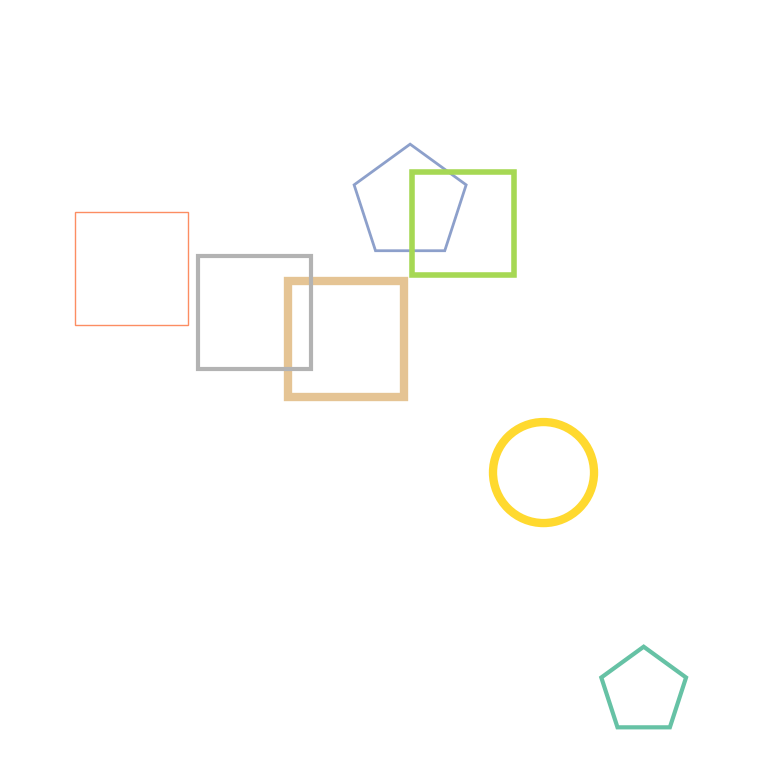[{"shape": "pentagon", "thickness": 1.5, "radius": 0.29, "center": [0.836, 0.102]}, {"shape": "square", "thickness": 0.5, "radius": 0.37, "center": [0.17, 0.652]}, {"shape": "pentagon", "thickness": 1, "radius": 0.38, "center": [0.533, 0.736]}, {"shape": "square", "thickness": 2, "radius": 0.33, "center": [0.601, 0.71]}, {"shape": "circle", "thickness": 3, "radius": 0.33, "center": [0.706, 0.386]}, {"shape": "square", "thickness": 3, "radius": 0.38, "center": [0.449, 0.56]}, {"shape": "square", "thickness": 1.5, "radius": 0.37, "center": [0.33, 0.594]}]